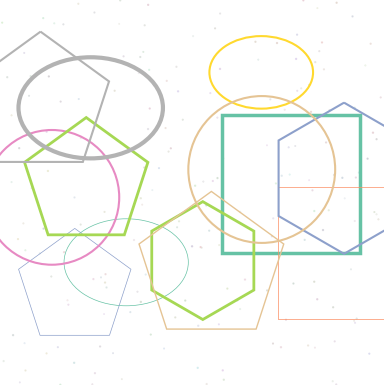[{"shape": "square", "thickness": 2.5, "radius": 0.9, "center": [0.756, 0.522]}, {"shape": "oval", "thickness": 0.5, "radius": 0.81, "center": [0.328, 0.319]}, {"shape": "square", "thickness": 0.5, "radius": 0.85, "center": [0.894, 0.343]}, {"shape": "hexagon", "thickness": 1.5, "radius": 0.98, "center": [0.894, 0.537]}, {"shape": "pentagon", "thickness": 0.5, "radius": 0.77, "center": [0.194, 0.253]}, {"shape": "circle", "thickness": 1.5, "radius": 0.87, "center": [0.135, 0.487]}, {"shape": "hexagon", "thickness": 2, "radius": 0.77, "center": [0.527, 0.323]}, {"shape": "pentagon", "thickness": 2, "radius": 0.84, "center": [0.224, 0.526]}, {"shape": "oval", "thickness": 1.5, "radius": 0.67, "center": [0.679, 0.812]}, {"shape": "pentagon", "thickness": 1, "radius": 0.99, "center": [0.549, 0.305]}, {"shape": "circle", "thickness": 1.5, "radius": 0.95, "center": [0.68, 0.56]}, {"shape": "oval", "thickness": 3, "radius": 0.94, "center": [0.236, 0.72]}, {"shape": "pentagon", "thickness": 1.5, "radius": 0.94, "center": [0.105, 0.731]}]